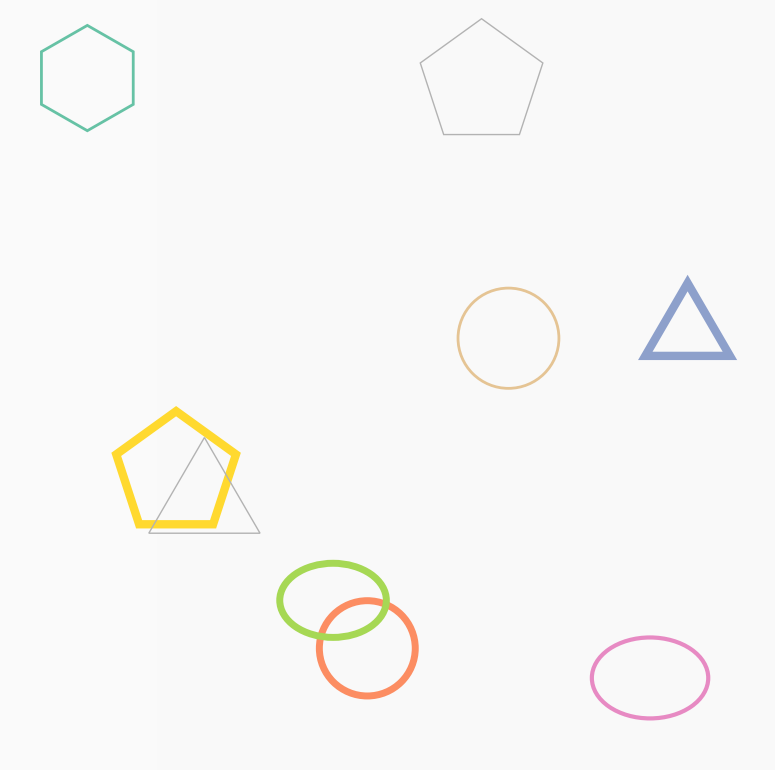[{"shape": "hexagon", "thickness": 1, "radius": 0.34, "center": [0.113, 0.899]}, {"shape": "circle", "thickness": 2.5, "radius": 0.31, "center": [0.474, 0.158]}, {"shape": "triangle", "thickness": 3, "radius": 0.32, "center": [0.887, 0.569]}, {"shape": "oval", "thickness": 1.5, "radius": 0.38, "center": [0.839, 0.12]}, {"shape": "oval", "thickness": 2.5, "radius": 0.34, "center": [0.43, 0.22]}, {"shape": "pentagon", "thickness": 3, "radius": 0.41, "center": [0.227, 0.385]}, {"shape": "circle", "thickness": 1, "radius": 0.33, "center": [0.656, 0.561]}, {"shape": "pentagon", "thickness": 0.5, "radius": 0.42, "center": [0.621, 0.893]}, {"shape": "triangle", "thickness": 0.5, "radius": 0.41, "center": [0.264, 0.349]}]